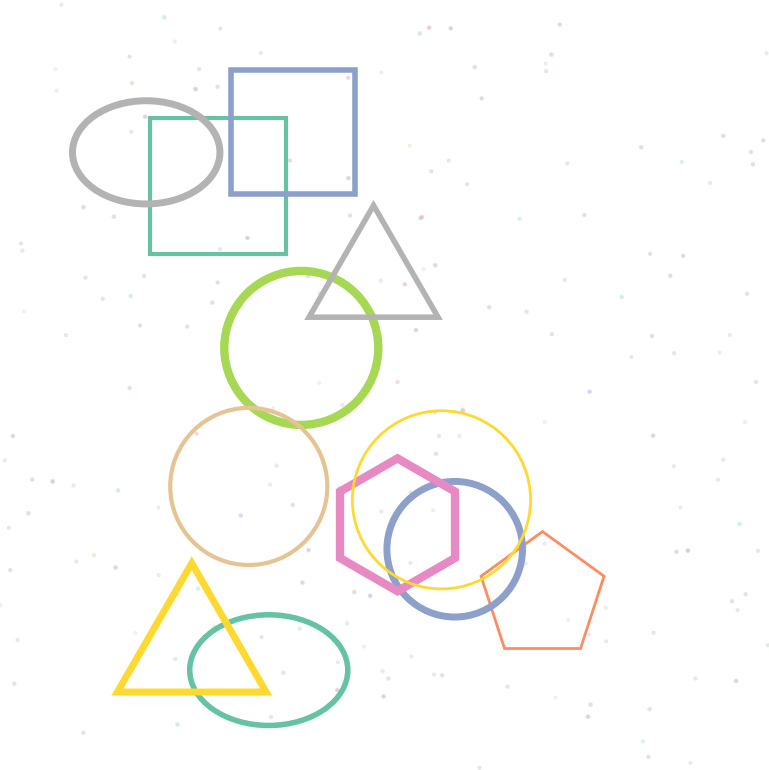[{"shape": "oval", "thickness": 2, "radius": 0.51, "center": [0.349, 0.13]}, {"shape": "square", "thickness": 1.5, "radius": 0.44, "center": [0.283, 0.758]}, {"shape": "pentagon", "thickness": 1, "radius": 0.42, "center": [0.705, 0.226]}, {"shape": "circle", "thickness": 2.5, "radius": 0.44, "center": [0.591, 0.287]}, {"shape": "square", "thickness": 2, "radius": 0.4, "center": [0.38, 0.829]}, {"shape": "hexagon", "thickness": 3, "radius": 0.43, "center": [0.516, 0.318]}, {"shape": "circle", "thickness": 3, "radius": 0.5, "center": [0.391, 0.548]}, {"shape": "triangle", "thickness": 2.5, "radius": 0.56, "center": [0.249, 0.157]}, {"shape": "circle", "thickness": 1, "radius": 0.58, "center": [0.573, 0.351]}, {"shape": "circle", "thickness": 1.5, "radius": 0.51, "center": [0.323, 0.368]}, {"shape": "oval", "thickness": 2.5, "radius": 0.48, "center": [0.19, 0.802]}, {"shape": "triangle", "thickness": 2, "radius": 0.48, "center": [0.485, 0.636]}]